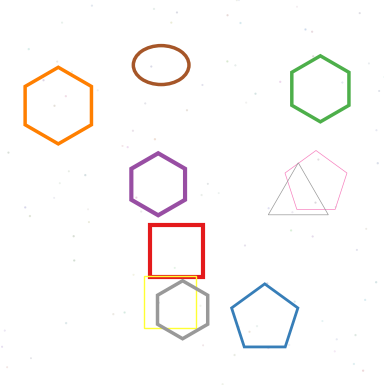[{"shape": "square", "thickness": 3, "radius": 0.34, "center": [0.458, 0.348]}, {"shape": "pentagon", "thickness": 2, "radius": 0.45, "center": [0.688, 0.172]}, {"shape": "hexagon", "thickness": 2.5, "radius": 0.43, "center": [0.832, 0.769]}, {"shape": "hexagon", "thickness": 3, "radius": 0.4, "center": [0.411, 0.521]}, {"shape": "hexagon", "thickness": 2.5, "radius": 0.5, "center": [0.151, 0.726]}, {"shape": "square", "thickness": 1, "radius": 0.34, "center": [0.442, 0.216]}, {"shape": "oval", "thickness": 2.5, "radius": 0.36, "center": [0.419, 0.831]}, {"shape": "pentagon", "thickness": 0.5, "radius": 0.42, "center": [0.821, 0.524]}, {"shape": "triangle", "thickness": 0.5, "radius": 0.45, "center": [0.775, 0.487]}, {"shape": "hexagon", "thickness": 2.5, "radius": 0.38, "center": [0.474, 0.195]}]